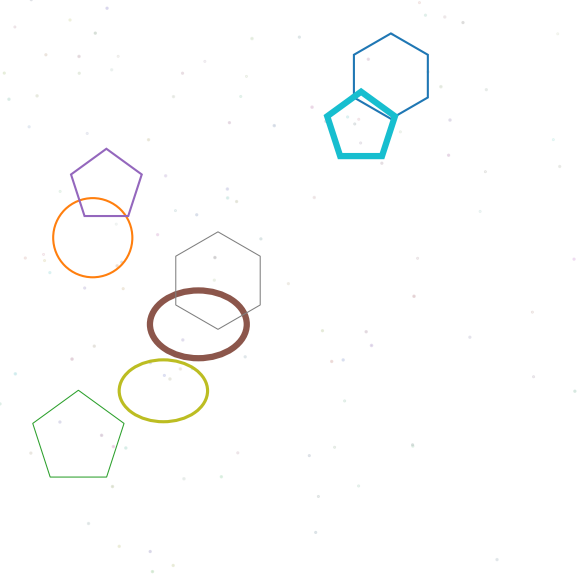[{"shape": "hexagon", "thickness": 1, "radius": 0.37, "center": [0.677, 0.867]}, {"shape": "circle", "thickness": 1, "radius": 0.34, "center": [0.161, 0.588]}, {"shape": "pentagon", "thickness": 0.5, "radius": 0.42, "center": [0.136, 0.24]}, {"shape": "pentagon", "thickness": 1, "radius": 0.32, "center": [0.184, 0.677]}, {"shape": "oval", "thickness": 3, "radius": 0.42, "center": [0.343, 0.438]}, {"shape": "hexagon", "thickness": 0.5, "radius": 0.42, "center": [0.377, 0.513]}, {"shape": "oval", "thickness": 1.5, "radius": 0.38, "center": [0.283, 0.322]}, {"shape": "pentagon", "thickness": 3, "radius": 0.31, "center": [0.625, 0.779]}]